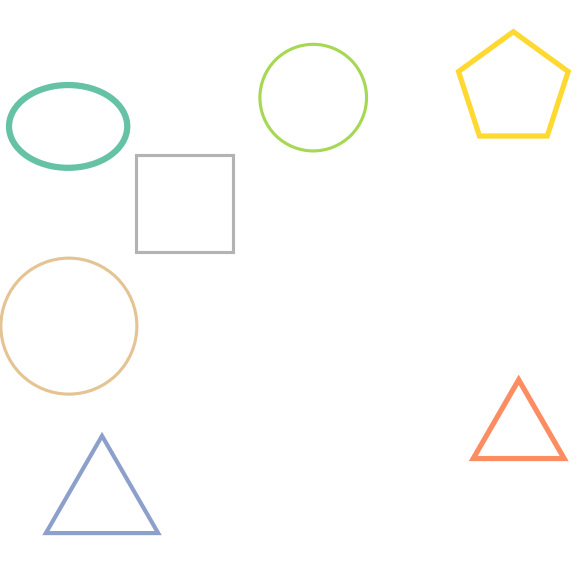[{"shape": "oval", "thickness": 3, "radius": 0.51, "center": [0.118, 0.78]}, {"shape": "triangle", "thickness": 2.5, "radius": 0.45, "center": [0.898, 0.251]}, {"shape": "triangle", "thickness": 2, "radius": 0.56, "center": [0.177, 0.132]}, {"shape": "circle", "thickness": 1.5, "radius": 0.46, "center": [0.542, 0.83]}, {"shape": "pentagon", "thickness": 2.5, "radius": 0.5, "center": [0.889, 0.844]}, {"shape": "circle", "thickness": 1.5, "radius": 0.59, "center": [0.119, 0.434]}, {"shape": "square", "thickness": 1.5, "radius": 0.42, "center": [0.32, 0.647]}]